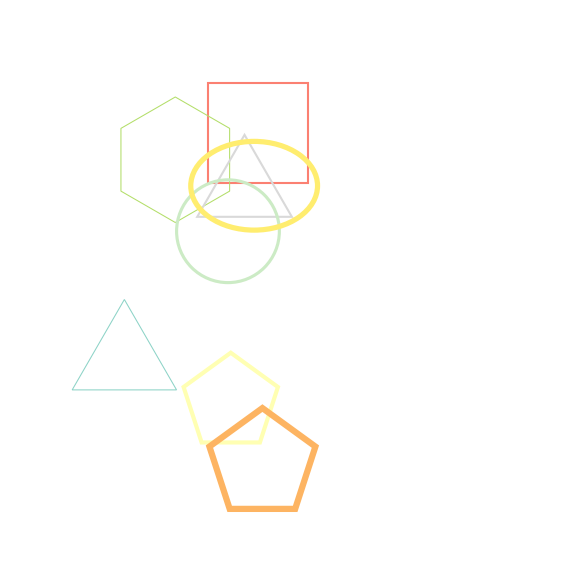[{"shape": "triangle", "thickness": 0.5, "radius": 0.52, "center": [0.215, 0.376]}, {"shape": "pentagon", "thickness": 2, "radius": 0.43, "center": [0.4, 0.302]}, {"shape": "square", "thickness": 1, "radius": 0.43, "center": [0.447, 0.769]}, {"shape": "pentagon", "thickness": 3, "radius": 0.48, "center": [0.454, 0.196]}, {"shape": "hexagon", "thickness": 0.5, "radius": 0.54, "center": [0.304, 0.723]}, {"shape": "triangle", "thickness": 1, "radius": 0.47, "center": [0.423, 0.671]}, {"shape": "circle", "thickness": 1.5, "radius": 0.44, "center": [0.395, 0.599]}, {"shape": "oval", "thickness": 2.5, "radius": 0.55, "center": [0.44, 0.677]}]